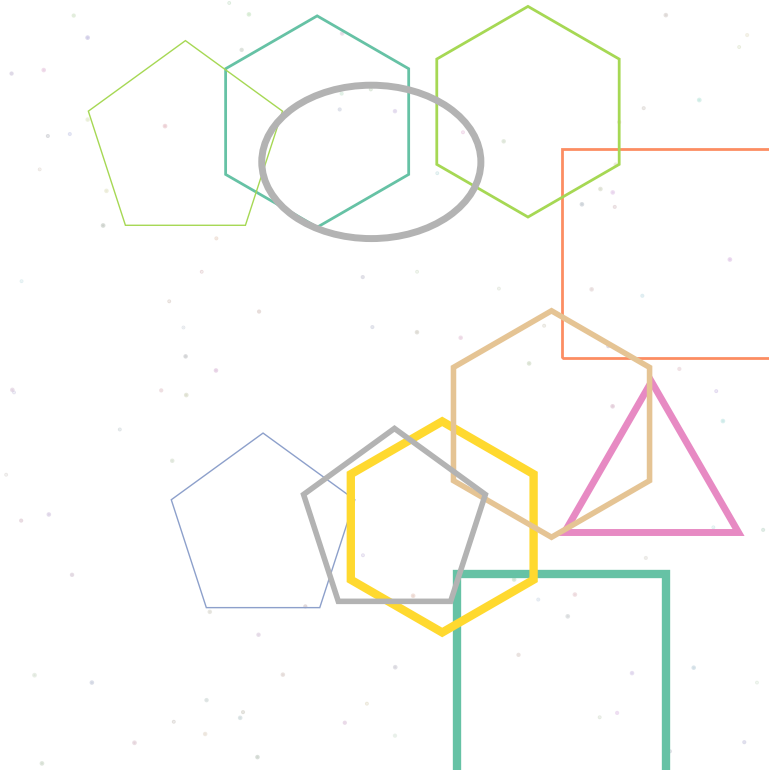[{"shape": "square", "thickness": 3, "radius": 0.68, "center": [0.73, 0.119]}, {"shape": "hexagon", "thickness": 1, "radius": 0.69, "center": [0.412, 0.842]}, {"shape": "square", "thickness": 1, "radius": 0.68, "center": [0.866, 0.671]}, {"shape": "pentagon", "thickness": 0.5, "radius": 0.63, "center": [0.342, 0.312]}, {"shape": "triangle", "thickness": 2.5, "radius": 0.65, "center": [0.846, 0.374]}, {"shape": "hexagon", "thickness": 1, "radius": 0.68, "center": [0.686, 0.855]}, {"shape": "pentagon", "thickness": 0.5, "radius": 0.66, "center": [0.241, 0.815]}, {"shape": "hexagon", "thickness": 3, "radius": 0.69, "center": [0.574, 0.316]}, {"shape": "hexagon", "thickness": 2, "radius": 0.74, "center": [0.716, 0.449]}, {"shape": "pentagon", "thickness": 2, "radius": 0.62, "center": [0.512, 0.319]}, {"shape": "oval", "thickness": 2.5, "radius": 0.71, "center": [0.482, 0.79]}]